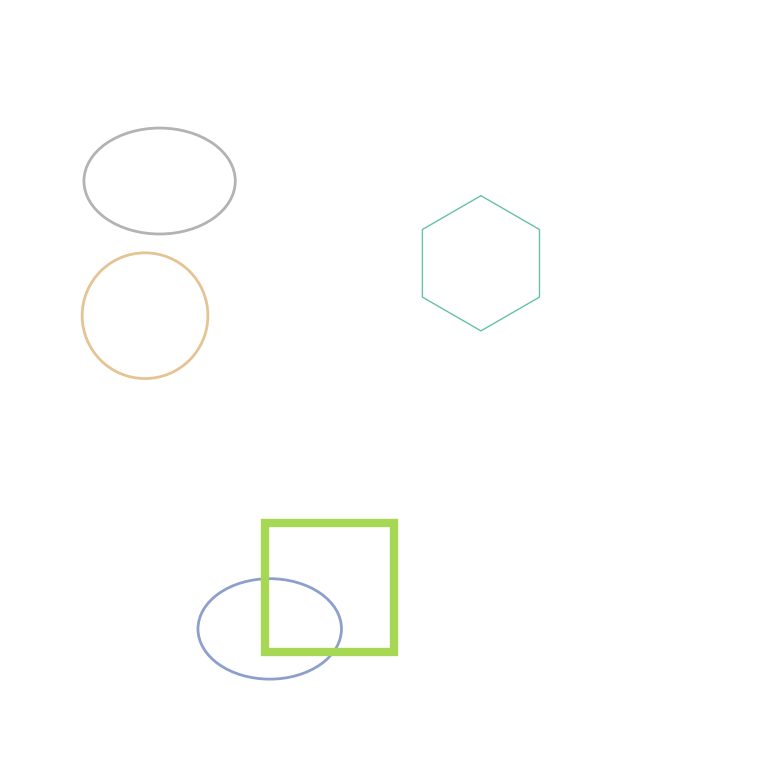[{"shape": "hexagon", "thickness": 0.5, "radius": 0.44, "center": [0.625, 0.658]}, {"shape": "oval", "thickness": 1, "radius": 0.47, "center": [0.35, 0.183]}, {"shape": "square", "thickness": 3, "radius": 0.42, "center": [0.428, 0.237]}, {"shape": "circle", "thickness": 1, "radius": 0.41, "center": [0.188, 0.59]}, {"shape": "oval", "thickness": 1, "radius": 0.49, "center": [0.207, 0.765]}]